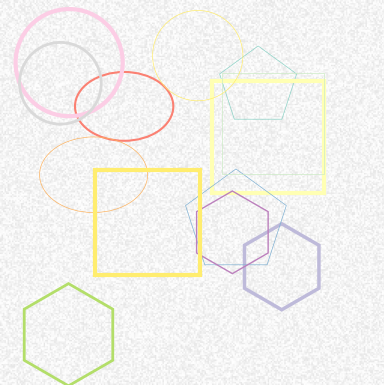[{"shape": "pentagon", "thickness": 0.5, "radius": 0.53, "center": [0.67, 0.775]}, {"shape": "square", "thickness": 3, "radius": 0.73, "center": [0.696, 0.644]}, {"shape": "hexagon", "thickness": 2.5, "radius": 0.56, "center": [0.732, 0.307]}, {"shape": "oval", "thickness": 1.5, "radius": 0.64, "center": [0.322, 0.724]}, {"shape": "pentagon", "thickness": 0.5, "radius": 0.69, "center": [0.613, 0.424]}, {"shape": "oval", "thickness": 0.5, "radius": 0.7, "center": [0.243, 0.546]}, {"shape": "hexagon", "thickness": 2, "radius": 0.66, "center": [0.178, 0.131]}, {"shape": "circle", "thickness": 3, "radius": 0.7, "center": [0.18, 0.837]}, {"shape": "circle", "thickness": 2, "radius": 0.53, "center": [0.157, 0.784]}, {"shape": "hexagon", "thickness": 1, "radius": 0.54, "center": [0.604, 0.397]}, {"shape": "square", "thickness": 0.5, "radius": 0.66, "center": [0.709, 0.678]}, {"shape": "square", "thickness": 3, "radius": 0.68, "center": [0.383, 0.422]}, {"shape": "circle", "thickness": 0.5, "radius": 0.59, "center": [0.514, 0.856]}]